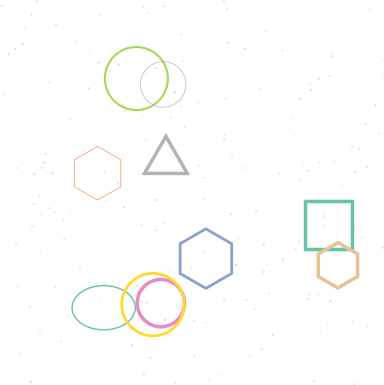[{"shape": "oval", "thickness": 1, "radius": 0.41, "center": [0.269, 0.201]}, {"shape": "square", "thickness": 2.5, "radius": 0.31, "center": [0.853, 0.416]}, {"shape": "hexagon", "thickness": 0.5, "radius": 0.35, "center": [0.253, 0.55]}, {"shape": "hexagon", "thickness": 2, "radius": 0.39, "center": [0.535, 0.328]}, {"shape": "circle", "thickness": 2.5, "radius": 0.31, "center": [0.418, 0.213]}, {"shape": "circle", "thickness": 1.5, "radius": 0.41, "center": [0.354, 0.796]}, {"shape": "circle", "thickness": 2, "radius": 0.41, "center": [0.397, 0.209]}, {"shape": "hexagon", "thickness": 2.5, "radius": 0.29, "center": [0.878, 0.311]}, {"shape": "triangle", "thickness": 2.5, "radius": 0.32, "center": [0.431, 0.582]}, {"shape": "circle", "thickness": 0.5, "radius": 0.3, "center": [0.424, 0.781]}]